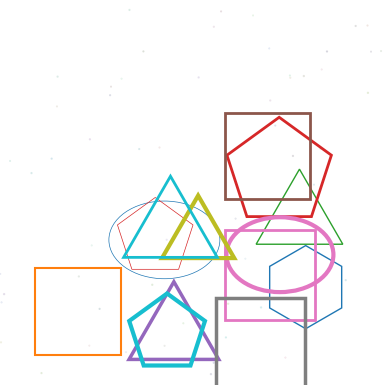[{"shape": "hexagon", "thickness": 1, "radius": 0.54, "center": [0.794, 0.254]}, {"shape": "oval", "thickness": 0.5, "radius": 0.72, "center": [0.427, 0.377]}, {"shape": "square", "thickness": 1.5, "radius": 0.56, "center": [0.202, 0.191]}, {"shape": "triangle", "thickness": 1, "radius": 0.65, "center": [0.778, 0.431]}, {"shape": "pentagon", "thickness": 0.5, "radius": 0.52, "center": [0.403, 0.384]}, {"shape": "pentagon", "thickness": 2, "radius": 0.71, "center": [0.725, 0.553]}, {"shape": "triangle", "thickness": 2.5, "radius": 0.67, "center": [0.452, 0.134]}, {"shape": "square", "thickness": 2, "radius": 0.56, "center": [0.694, 0.595]}, {"shape": "oval", "thickness": 3, "radius": 0.69, "center": [0.727, 0.339]}, {"shape": "square", "thickness": 2, "radius": 0.59, "center": [0.702, 0.286]}, {"shape": "square", "thickness": 2.5, "radius": 0.57, "center": [0.676, 0.111]}, {"shape": "triangle", "thickness": 3, "radius": 0.54, "center": [0.515, 0.384]}, {"shape": "pentagon", "thickness": 3, "radius": 0.52, "center": [0.434, 0.134]}, {"shape": "triangle", "thickness": 2, "radius": 0.7, "center": [0.443, 0.402]}]